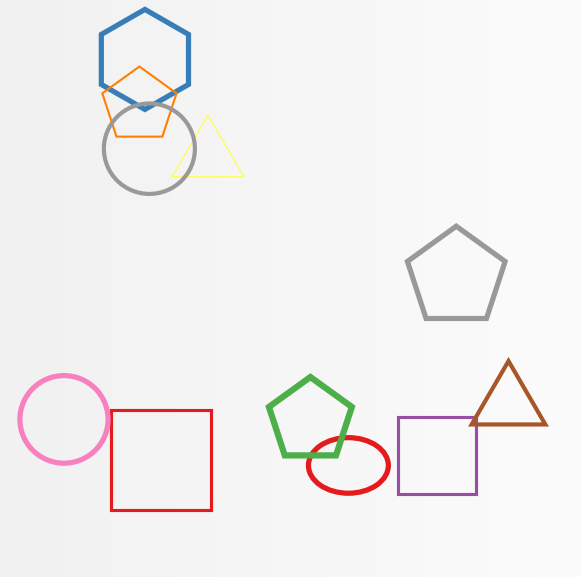[{"shape": "square", "thickness": 1.5, "radius": 0.43, "center": [0.277, 0.203]}, {"shape": "oval", "thickness": 2.5, "radius": 0.34, "center": [0.599, 0.193]}, {"shape": "hexagon", "thickness": 2.5, "radius": 0.43, "center": [0.249, 0.896]}, {"shape": "pentagon", "thickness": 3, "radius": 0.38, "center": [0.534, 0.271]}, {"shape": "square", "thickness": 1.5, "radius": 0.34, "center": [0.752, 0.21]}, {"shape": "pentagon", "thickness": 1, "radius": 0.34, "center": [0.24, 0.817]}, {"shape": "triangle", "thickness": 0.5, "radius": 0.36, "center": [0.358, 0.729]}, {"shape": "triangle", "thickness": 2, "radius": 0.37, "center": [0.875, 0.301]}, {"shape": "circle", "thickness": 2.5, "radius": 0.38, "center": [0.11, 0.273]}, {"shape": "pentagon", "thickness": 2.5, "radius": 0.44, "center": [0.785, 0.519]}, {"shape": "circle", "thickness": 2, "radius": 0.39, "center": [0.257, 0.742]}]